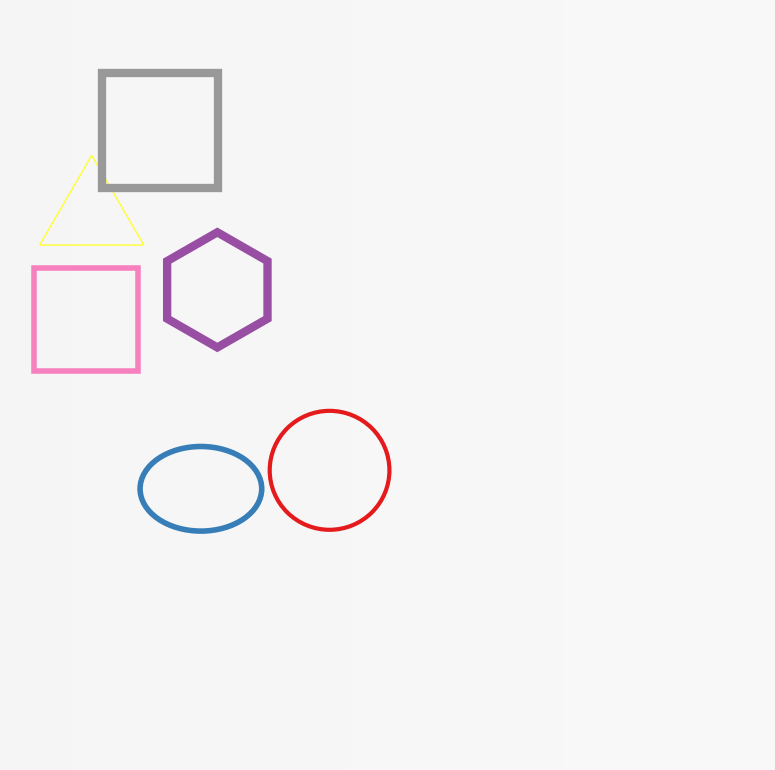[{"shape": "circle", "thickness": 1.5, "radius": 0.39, "center": [0.425, 0.389]}, {"shape": "oval", "thickness": 2, "radius": 0.39, "center": [0.259, 0.365]}, {"shape": "hexagon", "thickness": 3, "radius": 0.37, "center": [0.28, 0.624]}, {"shape": "triangle", "thickness": 0.5, "radius": 0.39, "center": [0.118, 0.721]}, {"shape": "square", "thickness": 2, "radius": 0.33, "center": [0.111, 0.585]}, {"shape": "square", "thickness": 3, "radius": 0.37, "center": [0.207, 0.831]}]